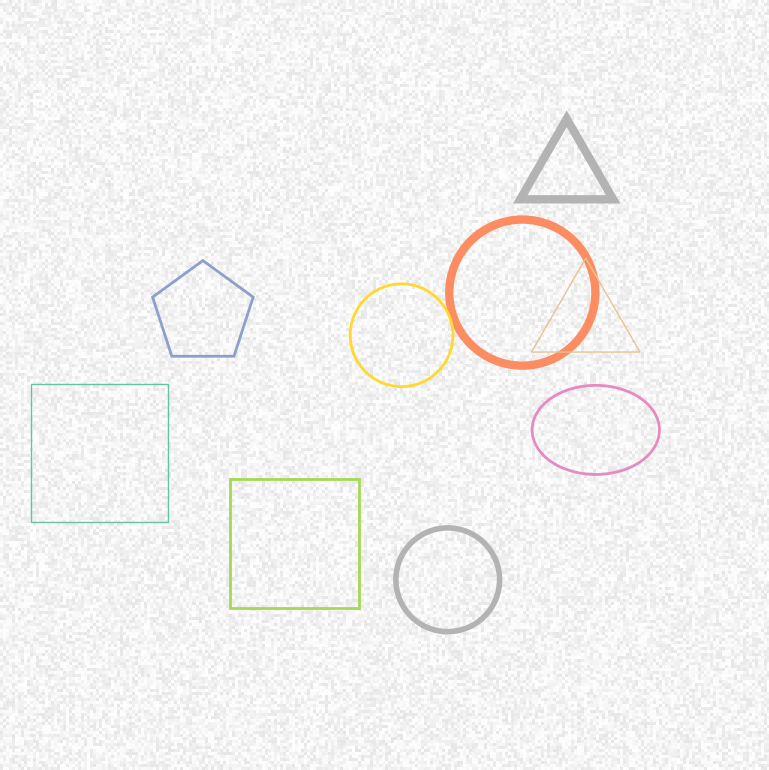[{"shape": "square", "thickness": 0.5, "radius": 0.45, "center": [0.129, 0.412]}, {"shape": "circle", "thickness": 3, "radius": 0.47, "center": [0.678, 0.62]}, {"shape": "pentagon", "thickness": 1, "radius": 0.34, "center": [0.263, 0.593]}, {"shape": "oval", "thickness": 1, "radius": 0.41, "center": [0.774, 0.442]}, {"shape": "square", "thickness": 1, "radius": 0.42, "center": [0.383, 0.294]}, {"shape": "circle", "thickness": 1, "radius": 0.33, "center": [0.522, 0.565]}, {"shape": "triangle", "thickness": 0.5, "radius": 0.41, "center": [0.761, 0.583]}, {"shape": "circle", "thickness": 2, "radius": 0.34, "center": [0.581, 0.247]}, {"shape": "triangle", "thickness": 3, "radius": 0.35, "center": [0.736, 0.776]}]